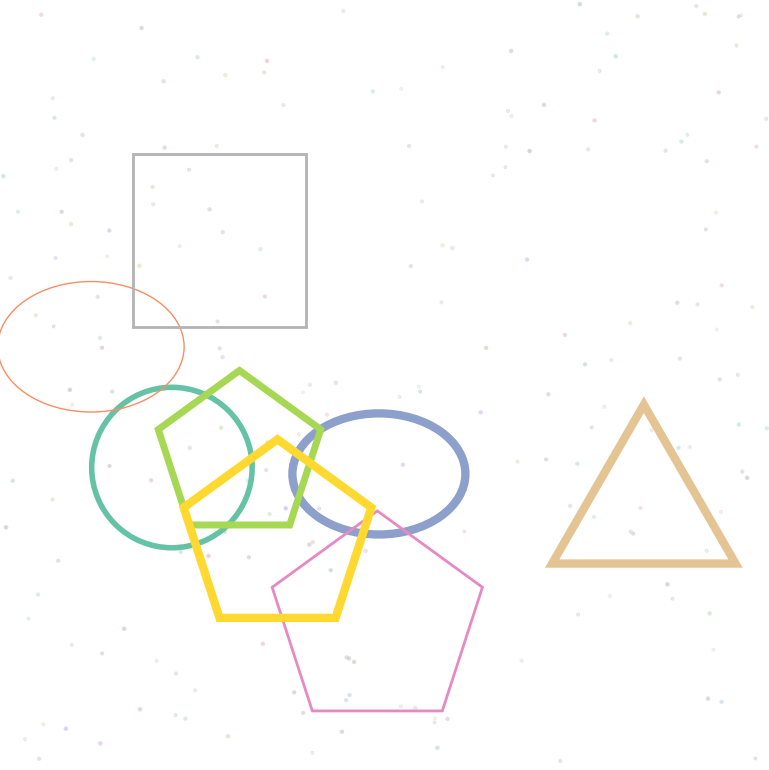[{"shape": "circle", "thickness": 2, "radius": 0.52, "center": [0.223, 0.393]}, {"shape": "oval", "thickness": 0.5, "radius": 0.61, "center": [0.118, 0.55]}, {"shape": "oval", "thickness": 3, "radius": 0.56, "center": [0.492, 0.385]}, {"shape": "pentagon", "thickness": 1, "radius": 0.72, "center": [0.49, 0.193]}, {"shape": "pentagon", "thickness": 2.5, "radius": 0.55, "center": [0.311, 0.408]}, {"shape": "pentagon", "thickness": 3, "radius": 0.64, "center": [0.36, 0.301]}, {"shape": "triangle", "thickness": 3, "radius": 0.69, "center": [0.836, 0.337]}, {"shape": "square", "thickness": 1, "radius": 0.56, "center": [0.285, 0.688]}]